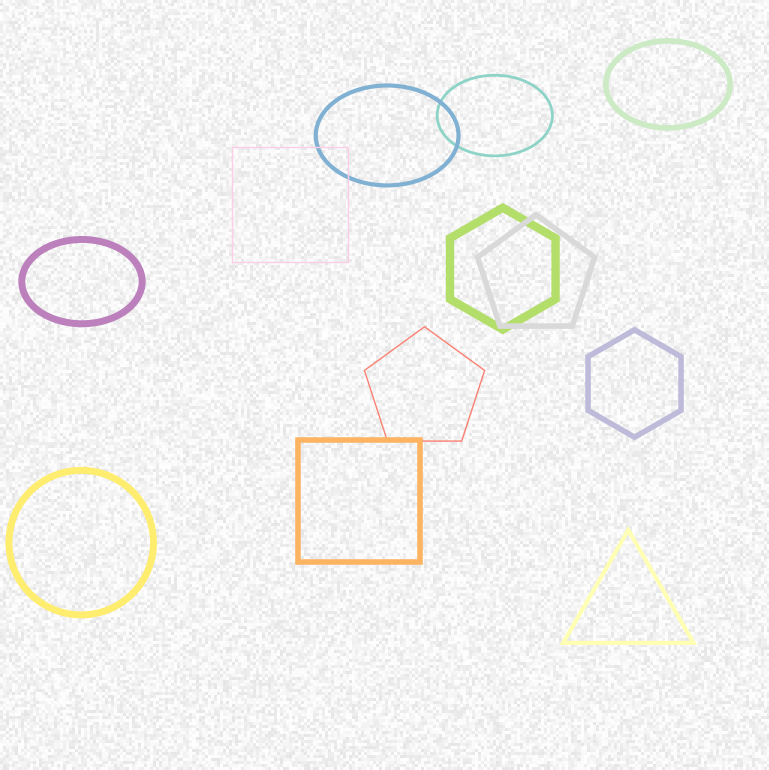[{"shape": "oval", "thickness": 1, "radius": 0.37, "center": [0.643, 0.85]}, {"shape": "triangle", "thickness": 1.5, "radius": 0.49, "center": [0.816, 0.214]}, {"shape": "hexagon", "thickness": 2, "radius": 0.35, "center": [0.824, 0.502]}, {"shape": "pentagon", "thickness": 0.5, "radius": 0.41, "center": [0.551, 0.494]}, {"shape": "oval", "thickness": 1.5, "radius": 0.46, "center": [0.503, 0.824]}, {"shape": "square", "thickness": 2, "radius": 0.4, "center": [0.466, 0.35]}, {"shape": "hexagon", "thickness": 3, "radius": 0.4, "center": [0.653, 0.651]}, {"shape": "square", "thickness": 0.5, "radius": 0.37, "center": [0.376, 0.734]}, {"shape": "pentagon", "thickness": 2, "radius": 0.4, "center": [0.696, 0.641]}, {"shape": "oval", "thickness": 2.5, "radius": 0.39, "center": [0.106, 0.634]}, {"shape": "oval", "thickness": 2, "radius": 0.4, "center": [0.868, 0.89]}, {"shape": "circle", "thickness": 2.5, "radius": 0.47, "center": [0.105, 0.295]}]